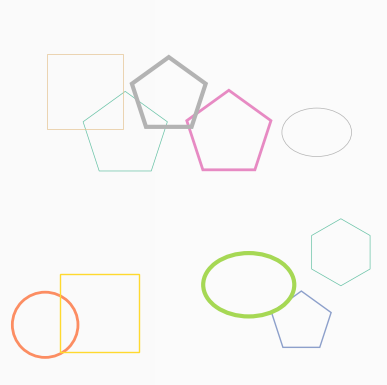[{"shape": "pentagon", "thickness": 0.5, "radius": 0.57, "center": [0.323, 0.648]}, {"shape": "hexagon", "thickness": 0.5, "radius": 0.44, "center": [0.88, 0.345]}, {"shape": "circle", "thickness": 2, "radius": 0.42, "center": [0.117, 0.156]}, {"shape": "pentagon", "thickness": 1, "radius": 0.4, "center": [0.778, 0.163]}, {"shape": "pentagon", "thickness": 2, "radius": 0.57, "center": [0.591, 0.651]}, {"shape": "oval", "thickness": 3, "radius": 0.59, "center": [0.642, 0.26]}, {"shape": "square", "thickness": 1, "radius": 0.51, "center": [0.256, 0.187]}, {"shape": "square", "thickness": 0.5, "radius": 0.49, "center": [0.219, 0.762]}, {"shape": "pentagon", "thickness": 3, "radius": 0.5, "center": [0.436, 0.752]}, {"shape": "oval", "thickness": 0.5, "radius": 0.45, "center": [0.817, 0.656]}]